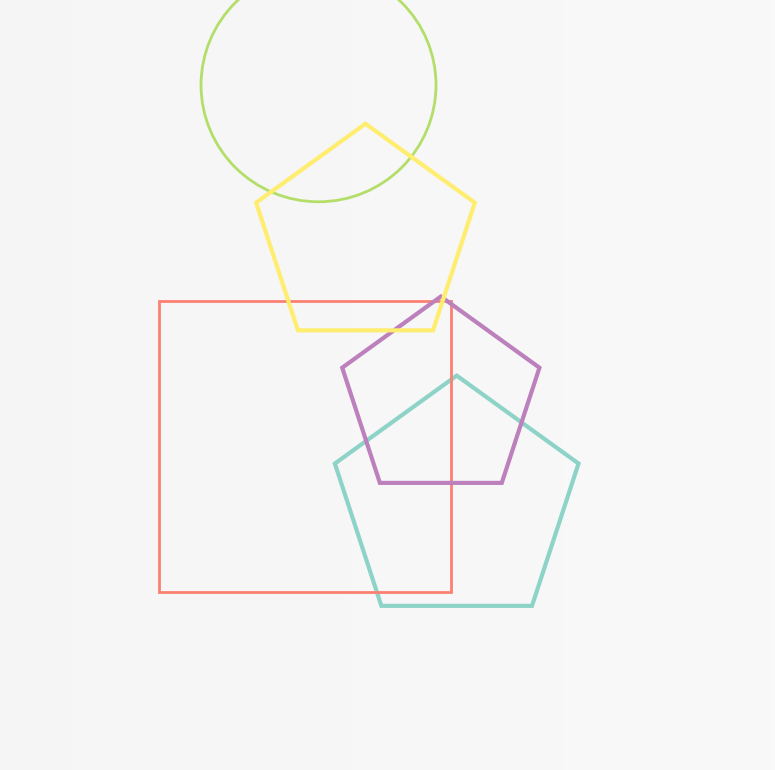[{"shape": "pentagon", "thickness": 1.5, "radius": 0.83, "center": [0.589, 0.347]}, {"shape": "square", "thickness": 1, "radius": 0.94, "center": [0.394, 0.42]}, {"shape": "circle", "thickness": 1, "radius": 0.76, "center": [0.411, 0.89]}, {"shape": "pentagon", "thickness": 1.5, "radius": 0.67, "center": [0.569, 0.481]}, {"shape": "pentagon", "thickness": 1.5, "radius": 0.74, "center": [0.472, 0.691]}]